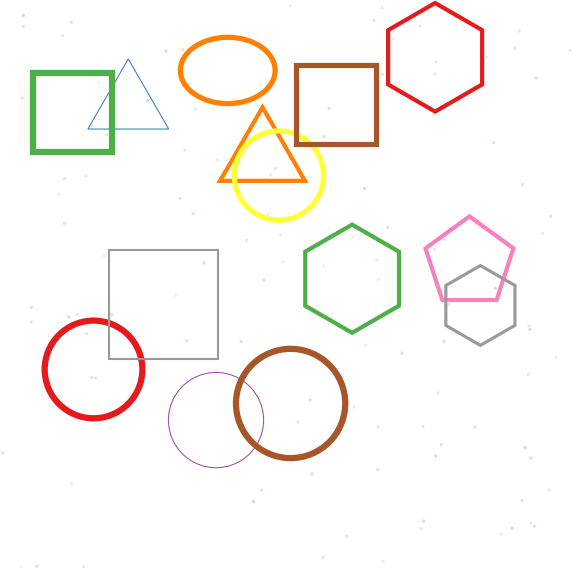[{"shape": "circle", "thickness": 3, "radius": 0.42, "center": [0.162, 0.359]}, {"shape": "hexagon", "thickness": 2, "radius": 0.47, "center": [0.753, 0.9]}, {"shape": "triangle", "thickness": 0.5, "radius": 0.4, "center": [0.222, 0.816]}, {"shape": "square", "thickness": 3, "radius": 0.34, "center": [0.125, 0.805]}, {"shape": "hexagon", "thickness": 2, "radius": 0.47, "center": [0.61, 0.516]}, {"shape": "circle", "thickness": 0.5, "radius": 0.41, "center": [0.374, 0.272]}, {"shape": "triangle", "thickness": 2, "radius": 0.42, "center": [0.455, 0.728]}, {"shape": "oval", "thickness": 2.5, "radius": 0.41, "center": [0.394, 0.877]}, {"shape": "circle", "thickness": 2.5, "radius": 0.39, "center": [0.483, 0.695]}, {"shape": "square", "thickness": 2.5, "radius": 0.34, "center": [0.582, 0.818]}, {"shape": "circle", "thickness": 3, "radius": 0.47, "center": [0.503, 0.3]}, {"shape": "pentagon", "thickness": 2, "radius": 0.4, "center": [0.813, 0.544]}, {"shape": "square", "thickness": 1, "radius": 0.47, "center": [0.283, 0.472]}, {"shape": "hexagon", "thickness": 1.5, "radius": 0.35, "center": [0.832, 0.47]}]